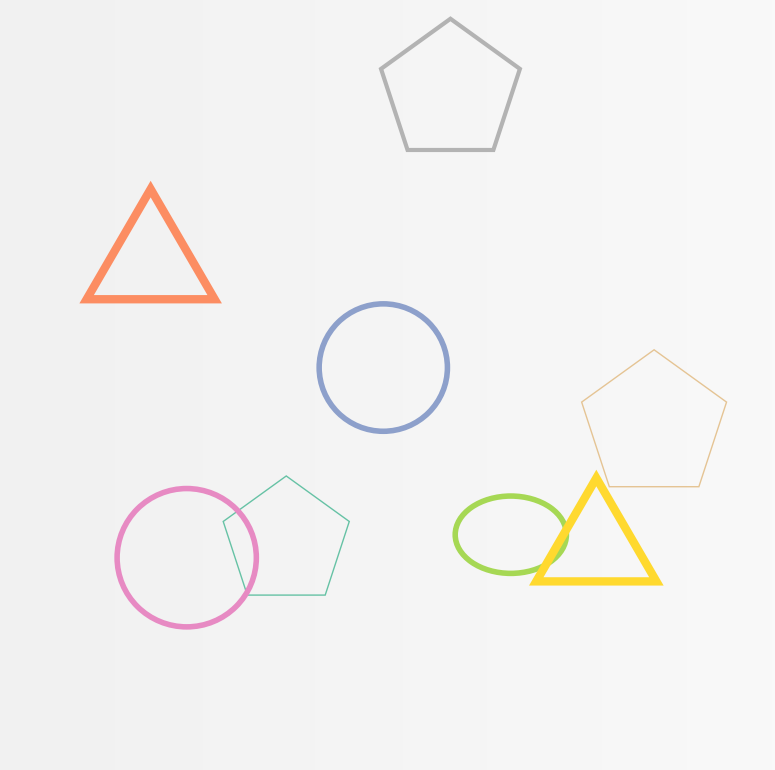[{"shape": "pentagon", "thickness": 0.5, "radius": 0.43, "center": [0.369, 0.296]}, {"shape": "triangle", "thickness": 3, "radius": 0.48, "center": [0.194, 0.659]}, {"shape": "circle", "thickness": 2, "radius": 0.41, "center": [0.495, 0.523]}, {"shape": "circle", "thickness": 2, "radius": 0.45, "center": [0.241, 0.276]}, {"shape": "oval", "thickness": 2, "radius": 0.36, "center": [0.659, 0.306]}, {"shape": "triangle", "thickness": 3, "radius": 0.45, "center": [0.769, 0.29]}, {"shape": "pentagon", "thickness": 0.5, "radius": 0.49, "center": [0.844, 0.447]}, {"shape": "pentagon", "thickness": 1.5, "radius": 0.47, "center": [0.581, 0.881]}]